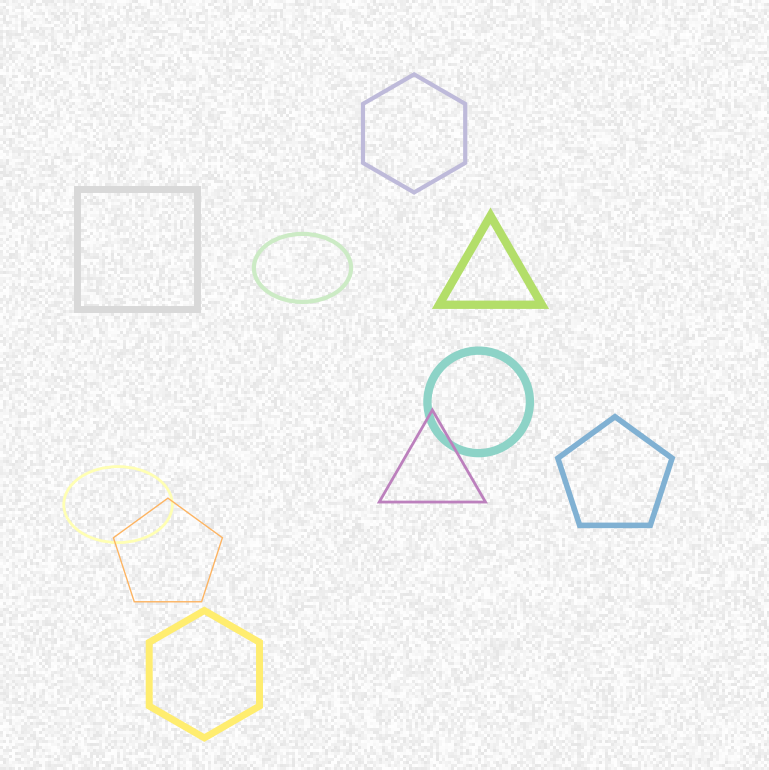[{"shape": "circle", "thickness": 3, "radius": 0.33, "center": [0.622, 0.478]}, {"shape": "oval", "thickness": 1, "radius": 0.35, "center": [0.153, 0.345]}, {"shape": "hexagon", "thickness": 1.5, "radius": 0.38, "center": [0.538, 0.827]}, {"shape": "pentagon", "thickness": 2, "radius": 0.39, "center": [0.799, 0.381]}, {"shape": "pentagon", "thickness": 0.5, "radius": 0.37, "center": [0.218, 0.279]}, {"shape": "triangle", "thickness": 3, "radius": 0.39, "center": [0.637, 0.643]}, {"shape": "square", "thickness": 2.5, "radius": 0.39, "center": [0.178, 0.677]}, {"shape": "triangle", "thickness": 1, "radius": 0.4, "center": [0.561, 0.388]}, {"shape": "oval", "thickness": 1.5, "radius": 0.32, "center": [0.393, 0.652]}, {"shape": "hexagon", "thickness": 2.5, "radius": 0.41, "center": [0.265, 0.124]}]